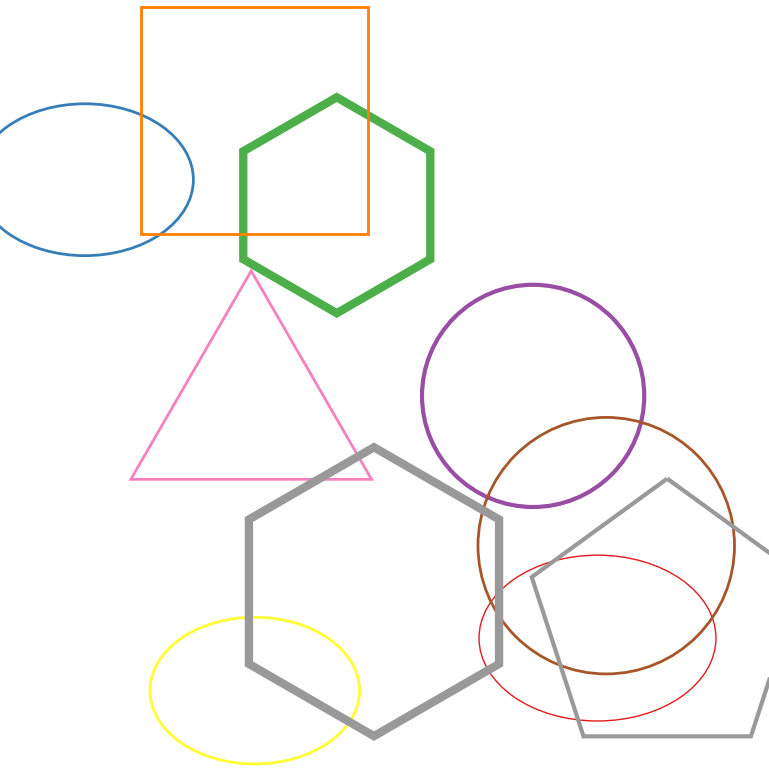[{"shape": "oval", "thickness": 0.5, "radius": 0.77, "center": [0.776, 0.171]}, {"shape": "oval", "thickness": 1, "radius": 0.7, "center": [0.11, 0.767]}, {"shape": "hexagon", "thickness": 3, "radius": 0.7, "center": [0.437, 0.733]}, {"shape": "circle", "thickness": 1.5, "radius": 0.72, "center": [0.692, 0.486]}, {"shape": "square", "thickness": 1, "radius": 0.74, "center": [0.331, 0.843]}, {"shape": "oval", "thickness": 1, "radius": 0.68, "center": [0.331, 0.103]}, {"shape": "circle", "thickness": 1, "radius": 0.83, "center": [0.787, 0.291]}, {"shape": "triangle", "thickness": 1, "radius": 0.9, "center": [0.326, 0.468]}, {"shape": "pentagon", "thickness": 1.5, "radius": 0.92, "center": [0.867, 0.193]}, {"shape": "hexagon", "thickness": 3, "radius": 0.94, "center": [0.486, 0.232]}]